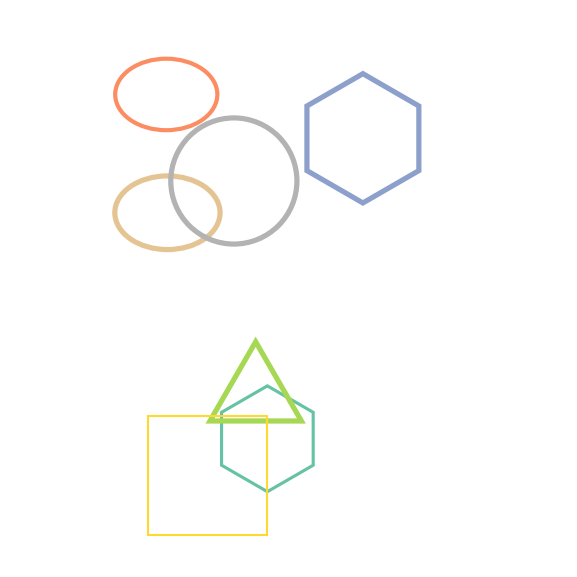[{"shape": "hexagon", "thickness": 1.5, "radius": 0.46, "center": [0.463, 0.239]}, {"shape": "oval", "thickness": 2, "radius": 0.44, "center": [0.288, 0.836]}, {"shape": "hexagon", "thickness": 2.5, "radius": 0.56, "center": [0.628, 0.76]}, {"shape": "triangle", "thickness": 2.5, "radius": 0.46, "center": [0.443, 0.316]}, {"shape": "square", "thickness": 1, "radius": 0.52, "center": [0.36, 0.176]}, {"shape": "oval", "thickness": 2.5, "radius": 0.46, "center": [0.29, 0.631]}, {"shape": "circle", "thickness": 2.5, "radius": 0.55, "center": [0.405, 0.686]}]